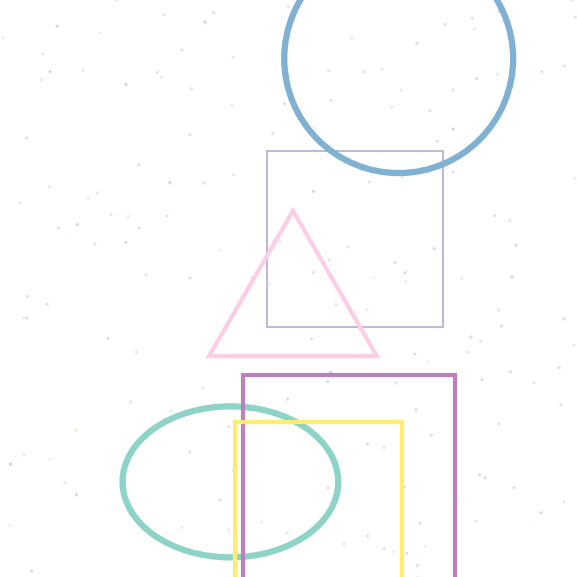[{"shape": "oval", "thickness": 3, "radius": 0.93, "center": [0.399, 0.165]}, {"shape": "square", "thickness": 1, "radius": 0.76, "center": [0.614, 0.585]}, {"shape": "circle", "thickness": 3, "radius": 0.99, "center": [0.69, 0.898]}, {"shape": "triangle", "thickness": 2, "radius": 0.84, "center": [0.507, 0.466]}, {"shape": "square", "thickness": 2, "radius": 0.91, "center": [0.604, 0.166]}, {"shape": "square", "thickness": 2, "radius": 0.73, "center": [0.551, 0.124]}]